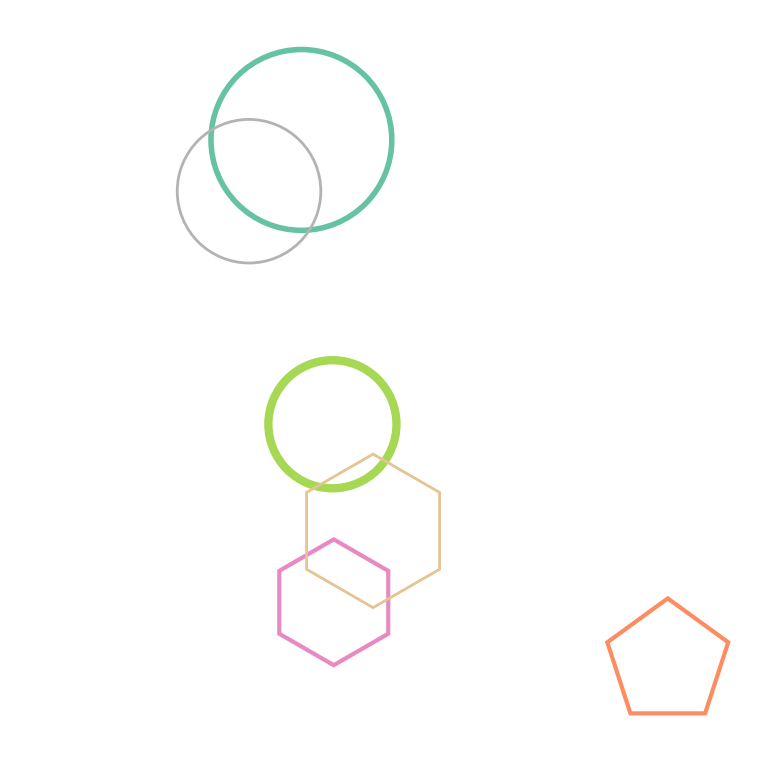[{"shape": "circle", "thickness": 2, "radius": 0.59, "center": [0.391, 0.818]}, {"shape": "pentagon", "thickness": 1.5, "radius": 0.41, "center": [0.867, 0.14]}, {"shape": "hexagon", "thickness": 1.5, "radius": 0.41, "center": [0.433, 0.218]}, {"shape": "circle", "thickness": 3, "radius": 0.42, "center": [0.432, 0.449]}, {"shape": "hexagon", "thickness": 1, "radius": 0.5, "center": [0.485, 0.311]}, {"shape": "circle", "thickness": 1, "radius": 0.47, "center": [0.323, 0.752]}]